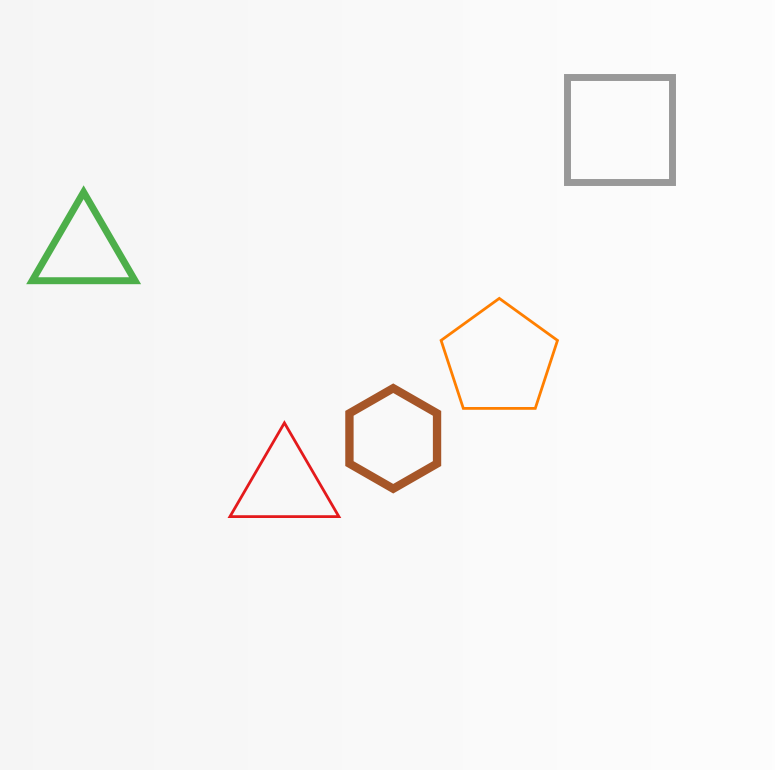[{"shape": "triangle", "thickness": 1, "radius": 0.41, "center": [0.367, 0.37]}, {"shape": "triangle", "thickness": 2.5, "radius": 0.38, "center": [0.108, 0.674]}, {"shape": "pentagon", "thickness": 1, "radius": 0.39, "center": [0.644, 0.534]}, {"shape": "hexagon", "thickness": 3, "radius": 0.33, "center": [0.507, 0.431]}, {"shape": "square", "thickness": 2.5, "radius": 0.34, "center": [0.799, 0.832]}]